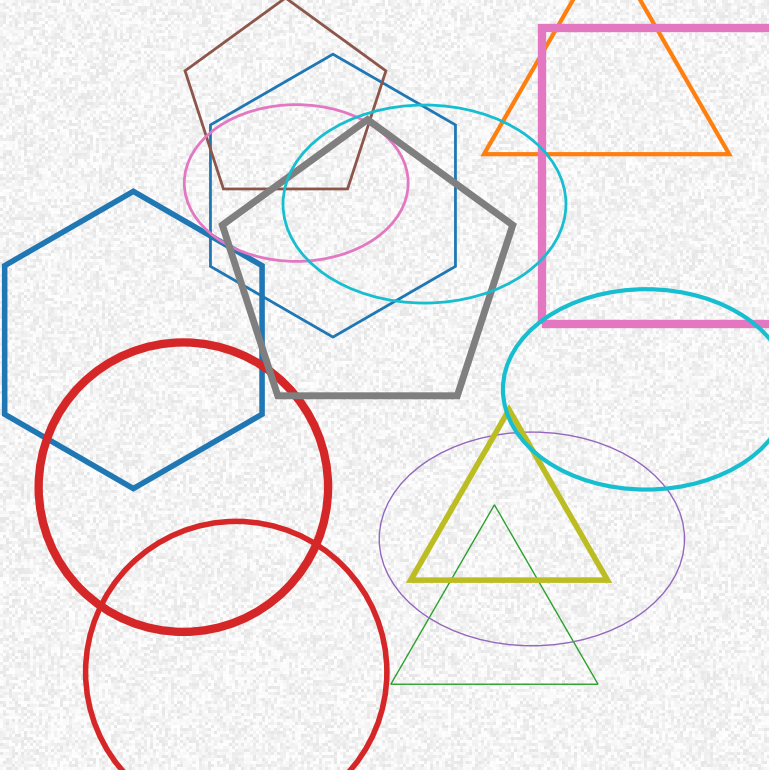[{"shape": "hexagon", "thickness": 2, "radius": 0.96, "center": [0.173, 0.558]}, {"shape": "hexagon", "thickness": 1, "radius": 0.92, "center": [0.432, 0.746]}, {"shape": "triangle", "thickness": 1.5, "radius": 0.92, "center": [0.788, 0.892]}, {"shape": "triangle", "thickness": 0.5, "radius": 0.78, "center": [0.642, 0.189]}, {"shape": "circle", "thickness": 3, "radius": 0.94, "center": [0.238, 0.367]}, {"shape": "circle", "thickness": 2, "radius": 0.98, "center": [0.307, 0.127]}, {"shape": "oval", "thickness": 0.5, "radius": 0.99, "center": [0.691, 0.3]}, {"shape": "pentagon", "thickness": 1, "radius": 0.69, "center": [0.371, 0.866]}, {"shape": "oval", "thickness": 1, "radius": 0.73, "center": [0.385, 0.762]}, {"shape": "square", "thickness": 3, "radius": 0.96, "center": [0.897, 0.772]}, {"shape": "pentagon", "thickness": 2.5, "radius": 0.99, "center": [0.477, 0.646]}, {"shape": "triangle", "thickness": 2, "radius": 0.74, "center": [0.661, 0.32]}, {"shape": "oval", "thickness": 1, "radius": 0.92, "center": [0.551, 0.735]}, {"shape": "oval", "thickness": 1.5, "radius": 0.93, "center": [0.839, 0.494]}]